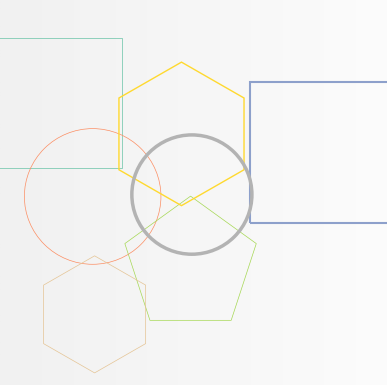[{"shape": "square", "thickness": 0.5, "radius": 0.84, "center": [0.146, 0.732]}, {"shape": "circle", "thickness": 0.5, "radius": 0.88, "center": [0.239, 0.49]}, {"shape": "square", "thickness": 1.5, "radius": 0.91, "center": [0.827, 0.604]}, {"shape": "pentagon", "thickness": 0.5, "radius": 0.89, "center": [0.492, 0.312]}, {"shape": "hexagon", "thickness": 1, "radius": 0.93, "center": [0.468, 0.652]}, {"shape": "hexagon", "thickness": 0.5, "radius": 0.76, "center": [0.244, 0.183]}, {"shape": "circle", "thickness": 2.5, "radius": 0.77, "center": [0.495, 0.495]}]